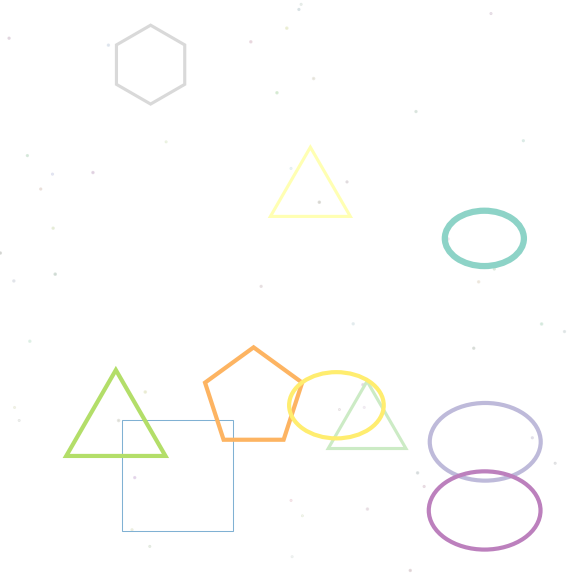[{"shape": "oval", "thickness": 3, "radius": 0.34, "center": [0.839, 0.586]}, {"shape": "triangle", "thickness": 1.5, "radius": 0.4, "center": [0.537, 0.664]}, {"shape": "oval", "thickness": 2, "radius": 0.48, "center": [0.84, 0.234]}, {"shape": "square", "thickness": 0.5, "radius": 0.48, "center": [0.307, 0.176]}, {"shape": "pentagon", "thickness": 2, "radius": 0.44, "center": [0.439, 0.309]}, {"shape": "triangle", "thickness": 2, "radius": 0.5, "center": [0.201, 0.259]}, {"shape": "hexagon", "thickness": 1.5, "radius": 0.34, "center": [0.261, 0.887]}, {"shape": "oval", "thickness": 2, "radius": 0.48, "center": [0.839, 0.115]}, {"shape": "triangle", "thickness": 1.5, "radius": 0.39, "center": [0.636, 0.261]}, {"shape": "oval", "thickness": 2, "radius": 0.41, "center": [0.583, 0.297]}]